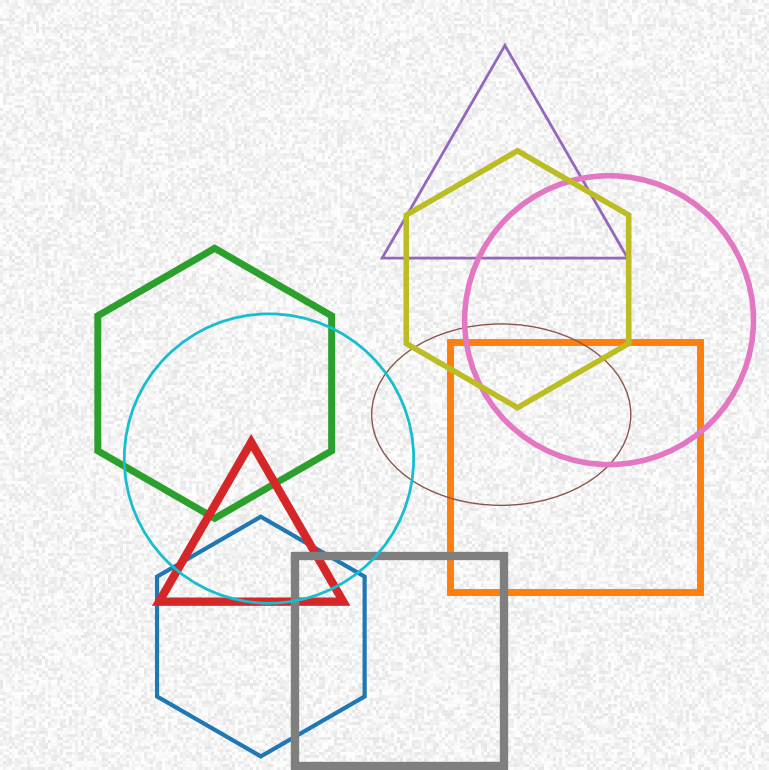[{"shape": "hexagon", "thickness": 1.5, "radius": 0.78, "center": [0.339, 0.173]}, {"shape": "square", "thickness": 2.5, "radius": 0.81, "center": [0.746, 0.394]}, {"shape": "hexagon", "thickness": 2.5, "radius": 0.88, "center": [0.279, 0.502]}, {"shape": "triangle", "thickness": 3, "radius": 0.69, "center": [0.326, 0.288]}, {"shape": "triangle", "thickness": 1, "radius": 0.92, "center": [0.656, 0.757]}, {"shape": "oval", "thickness": 0.5, "radius": 0.84, "center": [0.651, 0.461]}, {"shape": "circle", "thickness": 2, "radius": 0.94, "center": [0.791, 0.584]}, {"shape": "square", "thickness": 3, "radius": 0.68, "center": [0.518, 0.141]}, {"shape": "hexagon", "thickness": 2, "radius": 0.83, "center": [0.672, 0.637]}, {"shape": "circle", "thickness": 1, "radius": 0.94, "center": [0.349, 0.404]}]